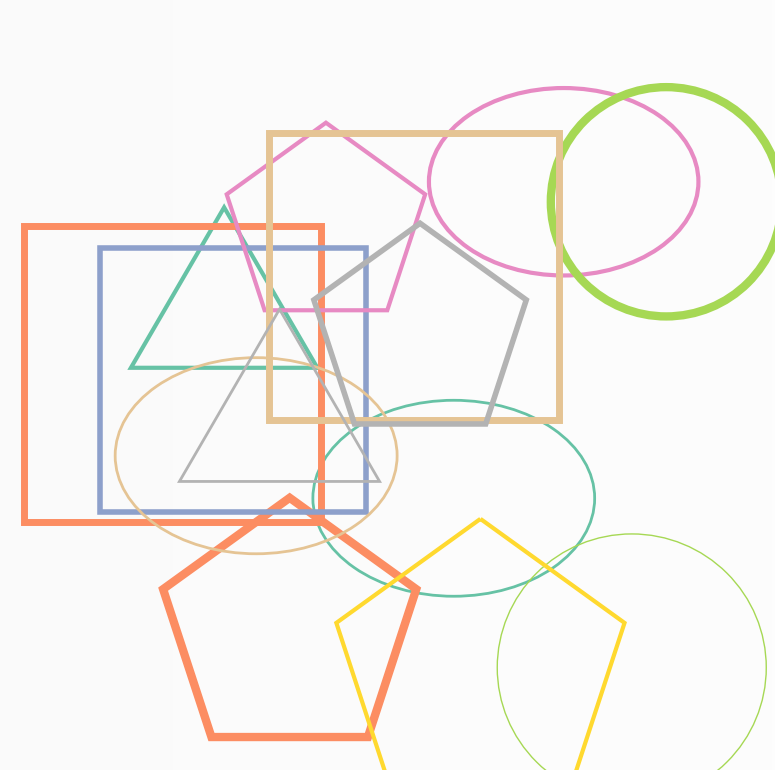[{"shape": "triangle", "thickness": 1.5, "radius": 0.69, "center": [0.289, 0.592]}, {"shape": "oval", "thickness": 1, "radius": 0.91, "center": [0.586, 0.353]}, {"shape": "pentagon", "thickness": 3, "radius": 0.86, "center": [0.374, 0.182]}, {"shape": "square", "thickness": 2.5, "radius": 0.96, "center": [0.222, 0.514]}, {"shape": "square", "thickness": 2, "radius": 0.86, "center": [0.301, 0.506]}, {"shape": "oval", "thickness": 1.5, "radius": 0.87, "center": [0.727, 0.764]}, {"shape": "pentagon", "thickness": 1.5, "radius": 0.67, "center": [0.421, 0.706]}, {"shape": "circle", "thickness": 0.5, "radius": 0.87, "center": [0.815, 0.133]}, {"shape": "circle", "thickness": 3, "radius": 0.74, "center": [0.86, 0.738]}, {"shape": "pentagon", "thickness": 1.5, "radius": 0.98, "center": [0.62, 0.131]}, {"shape": "oval", "thickness": 1, "radius": 0.91, "center": [0.331, 0.408]}, {"shape": "square", "thickness": 2.5, "radius": 0.93, "center": [0.534, 0.641]}, {"shape": "pentagon", "thickness": 2, "radius": 0.72, "center": [0.542, 0.566]}, {"shape": "triangle", "thickness": 1, "radius": 0.75, "center": [0.361, 0.449]}]